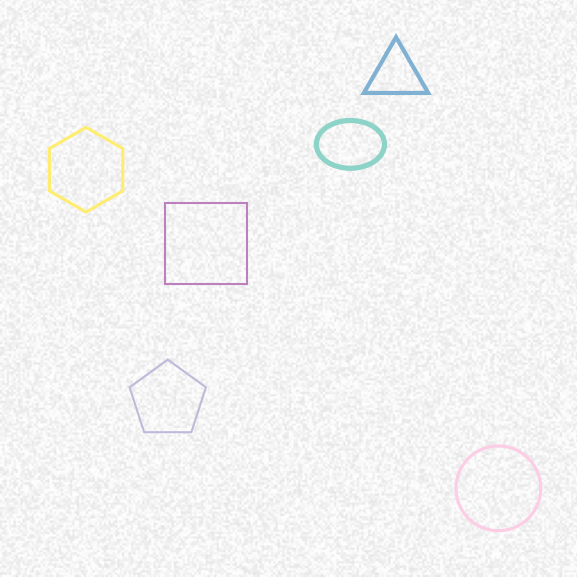[{"shape": "oval", "thickness": 2.5, "radius": 0.3, "center": [0.607, 0.749]}, {"shape": "pentagon", "thickness": 1, "radius": 0.35, "center": [0.29, 0.307]}, {"shape": "triangle", "thickness": 2, "radius": 0.32, "center": [0.686, 0.87]}, {"shape": "circle", "thickness": 1.5, "radius": 0.37, "center": [0.863, 0.154]}, {"shape": "square", "thickness": 1, "radius": 0.35, "center": [0.357, 0.578]}, {"shape": "hexagon", "thickness": 1.5, "radius": 0.37, "center": [0.149, 0.705]}]